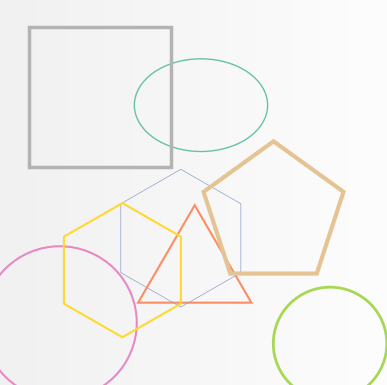[{"shape": "oval", "thickness": 1, "radius": 0.86, "center": [0.519, 0.727]}, {"shape": "triangle", "thickness": 1.5, "radius": 0.84, "center": [0.503, 0.298]}, {"shape": "hexagon", "thickness": 0.5, "radius": 0.89, "center": [0.467, 0.381]}, {"shape": "circle", "thickness": 1.5, "radius": 0.99, "center": [0.154, 0.162]}, {"shape": "circle", "thickness": 2, "radius": 0.73, "center": [0.852, 0.108]}, {"shape": "hexagon", "thickness": 1.5, "radius": 0.87, "center": [0.316, 0.298]}, {"shape": "pentagon", "thickness": 3, "radius": 0.95, "center": [0.706, 0.443]}, {"shape": "square", "thickness": 2.5, "radius": 0.91, "center": [0.258, 0.748]}]